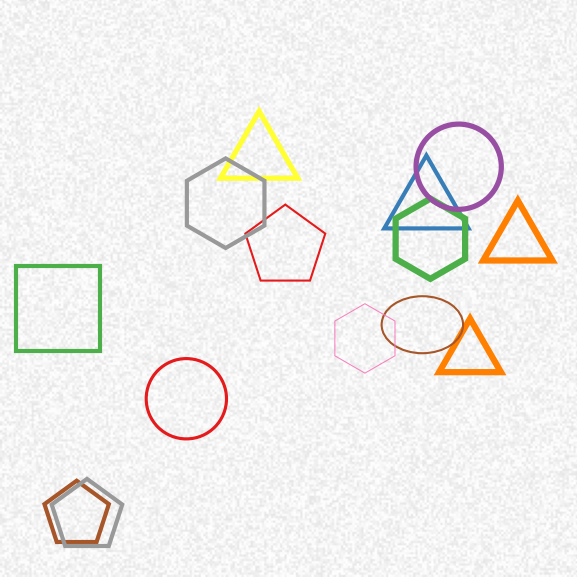[{"shape": "pentagon", "thickness": 1, "radius": 0.36, "center": [0.494, 0.572]}, {"shape": "circle", "thickness": 1.5, "radius": 0.35, "center": [0.323, 0.309]}, {"shape": "triangle", "thickness": 2, "radius": 0.42, "center": [0.738, 0.646]}, {"shape": "hexagon", "thickness": 3, "radius": 0.35, "center": [0.745, 0.586]}, {"shape": "square", "thickness": 2, "radius": 0.37, "center": [0.101, 0.465]}, {"shape": "circle", "thickness": 2.5, "radius": 0.37, "center": [0.794, 0.71]}, {"shape": "triangle", "thickness": 3, "radius": 0.31, "center": [0.814, 0.386]}, {"shape": "triangle", "thickness": 3, "radius": 0.35, "center": [0.897, 0.583]}, {"shape": "triangle", "thickness": 2.5, "radius": 0.39, "center": [0.449, 0.729]}, {"shape": "pentagon", "thickness": 2, "radius": 0.29, "center": [0.133, 0.108]}, {"shape": "oval", "thickness": 1, "radius": 0.35, "center": [0.731, 0.437]}, {"shape": "hexagon", "thickness": 0.5, "radius": 0.3, "center": [0.632, 0.413]}, {"shape": "hexagon", "thickness": 2, "radius": 0.39, "center": [0.391, 0.647]}, {"shape": "pentagon", "thickness": 2, "radius": 0.32, "center": [0.151, 0.106]}]